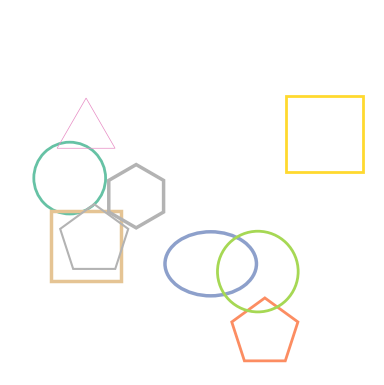[{"shape": "circle", "thickness": 2, "radius": 0.47, "center": [0.181, 0.537]}, {"shape": "pentagon", "thickness": 2, "radius": 0.45, "center": [0.688, 0.136]}, {"shape": "oval", "thickness": 2.5, "radius": 0.59, "center": [0.547, 0.315]}, {"shape": "triangle", "thickness": 0.5, "radius": 0.43, "center": [0.224, 0.658]}, {"shape": "circle", "thickness": 2, "radius": 0.52, "center": [0.67, 0.295]}, {"shape": "square", "thickness": 2, "radius": 0.5, "center": [0.843, 0.652]}, {"shape": "square", "thickness": 2.5, "radius": 0.46, "center": [0.224, 0.361]}, {"shape": "hexagon", "thickness": 2.5, "radius": 0.41, "center": [0.354, 0.49]}, {"shape": "pentagon", "thickness": 1.5, "radius": 0.46, "center": [0.245, 0.377]}]